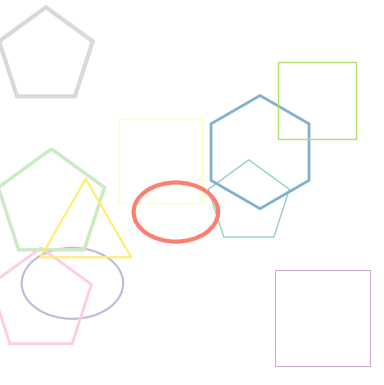[{"shape": "pentagon", "thickness": 1, "radius": 0.55, "center": [0.646, 0.474]}, {"shape": "square", "thickness": 1, "radius": 0.54, "center": [0.416, 0.581]}, {"shape": "oval", "thickness": 1.5, "radius": 0.66, "center": [0.188, 0.264]}, {"shape": "oval", "thickness": 3, "radius": 0.55, "center": [0.457, 0.449]}, {"shape": "hexagon", "thickness": 2, "radius": 0.73, "center": [0.675, 0.605]}, {"shape": "square", "thickness": 1, "radius": 0.5, "center": [0.824, 0.738]}, {"shape": "pentagon", "thickness": 2, "radius": 0.69, "center": [0.107, 0.219]}, {"shape": "pentagon", "thickness": 3, "radius": 0.64, "center": [0.119, 0.853]}, {"shape": "square", "thickness": 0.5, "radius": 0.62, "center": [0.838, 0.173]}, {"shape": "pentagon", "thickness": 2.5, "radius": 0.72, "center": [0.134, 0.468]}, {"shape": "triangle", "thickness": 1.5, "radius": 0.68, "center": [0.223, 0.4]}]